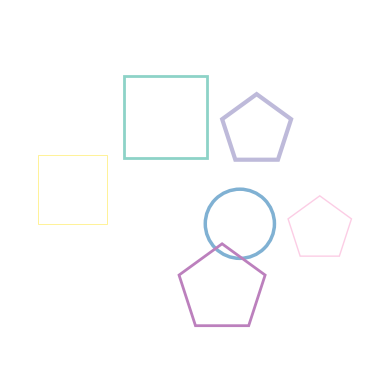[{"shape": "square", "thickness": 2, "radius": 0.54, "center": [0.431, 0.696]}, {"shape": "pentagon", "thickness": 3, "radius": 0.47, "center": [0.667, 0.661]}, {"shape": "circle", "thickness": 2.5, "radius": 0.45, "center": [0.623, 0.419]}, {"shape": "pentagon", "thickness": 1, "radius": 0.43, "center": [0.831, 0.405]}, {"shape": "pentagon", "thickness": 2, "radius": 0.59, "center": [0.577, 0.249]}, {"shape": "square", "thickness": 0.5, "radius": 0.45, "center": [0.188, 0.509]}]